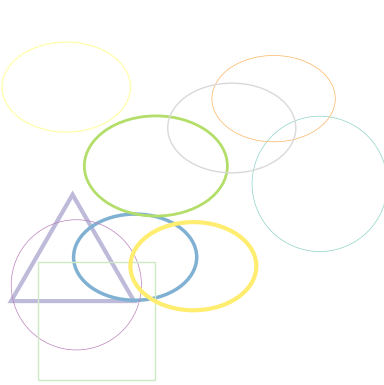[{"shape": "circle", "thickness": 0.5, "radius": 0.88, "center": [0.83, 0.522]}, {"shape": "oval", "thickness": 1, "radius": 0.83, "center": [0.172, 0.774]}, {"shape": "triangle", "thickness": 3, "radius": 0.92, "center": [0.188, 0.31]}, {"shape": "oval", "thickness": 2.5, "radius": 0.8, "center": [0.351, 0.332]}, {"shape": "oval", "thickness": 0.5, "radius": 0.8, "center": [0.711, 0.744]}, {"shape": "oval", "thickness": 2, "radius": 0.93, "center": [0.405, 0.569]}, {"shape": "oval", "thickness": 1, "radius": 0.83, "center": [0.602, 0.668]}, {"shape": "circle", "thickness": 0.5, "radius": 0.85, "center": [0.198, 0.26]}, {"shape": "square", "thickness": 1, "radius": 0.76, "center": [0.25, 0.166]}, {"shape": "oval", "thickness": 3, "radius": 0.82, "center": [0.502, 0.309]}]